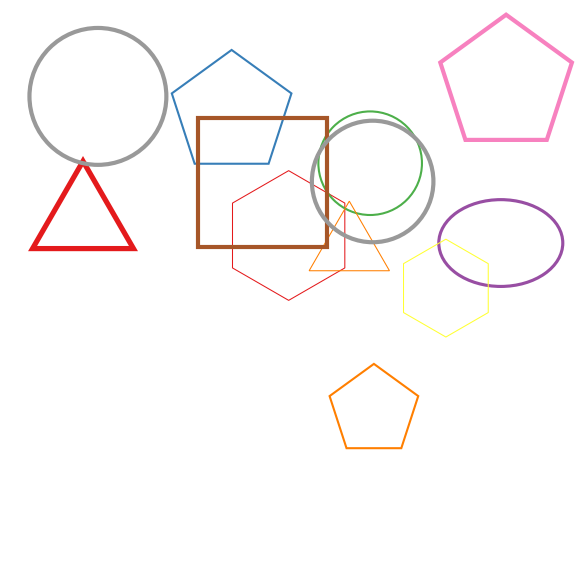[{"shape": "hexagon", "thickness": 0.5, "radius": 0.56, "center": [0.5, 0.591]}, {"shape": "triangle", "thickness": 2.5, "radius": 0.5, "center": [0.144, 0.619]}, {"shape": "pentagon", "thickness": 1, "radius": 0.54, "center": [0.401, 0.804]}, {"shape": "circle", "thickness": 1, "radius": 0.45, "center": [0.641, 0.717]}, {"shape": "oval", "thickness": 1.5, "radius": 0.54, "center": [0.867, 0.578]}, {"shape": "triangle", "thickness": 0.5, "radius": 0.4, "center": [0.605, 0.57]}, {"shape": "pentagon", "thickness": 1, "radius": 0.4, "center": [0.647, 0.288]}, {"shape": "hexagon", "thickness": 0.5, "radius": 0.42, "center": [0.772, 0.5]}, {"shape": "square", "thickness": 2, "radius": 0.56, "center": [0.455, 0.683]}, {"shape": "pentagon", "thickness": 2, "radius": 0.6, "center": [0.876, 0.854]}, {"shape": "circle", "thickness": 2, "radius": 0.59, "center": [0.17, 0.832]}, {"shape": "circle", "thickness": 2, "radius": 0.53, "center": [0.645, 0.685]}]